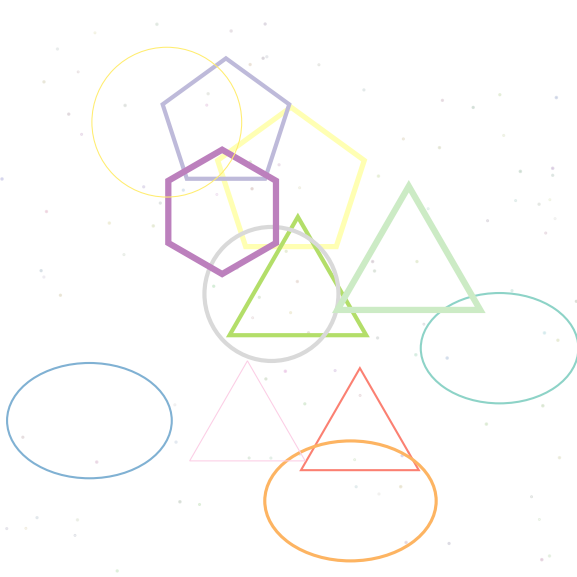[{"shape": "oval", "thickness": 1, "radius": 0.68, "center": [0.865, 0.396]}, {"shape": "pentagon", "thickness": 2.5, "radius": 0.67, "center": [0.504, 0.68]}, {"shape": "pentagon", "thickness": 2, "radius": 0.58, "center": [0.391, 0.783]}, {"shape": "triangle", "thickness": 1, "radius": 0.59, "center": [0.623, 0.244]}, {"shape": "oval", "thickness": 1, "radius": 0.71, "center": [0.155, 0.271]}, {"shape": "oval", "thickness": 1.5, "radius": 0.74, "center": [0.607, 0.132]}, {"shape": "triangle", "thickness": 2, "radius": 0.68, "center": [0.516, 0.487]}, {"shape": "triangle", "thickness": 0.5, "radius": 0.58, "center": [0.428, 0.259]}, {"shape": "circle", "thickness": 2, "radius": 0.58, "center": [0.47, 0.49]}, {"shape": "hexagon", "thickness": 3, "radius": 0.54, "center": [0.385, 0.632]}, {"shape": "triangle", "thickness": 3, "radius": 0.71, "center": [0.708, 0.534]}, {"shape": "circle", "thickness": 0.5, "radius": 0.65, "center": [0.289, 0.788]}]